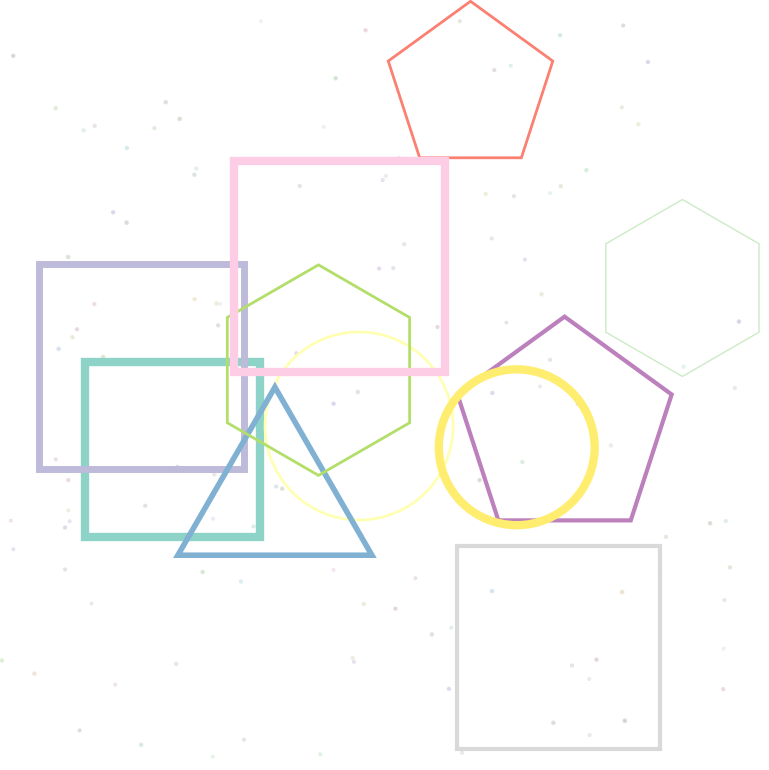[{"shape": "square", "thickness": 3, "radius": 0.57, "center": [0.224, 0.417]}, {"shape": "circle", "thickness": 1, "radius": 0.61, "center": [0.466, 0.447]}, {"shape": "square", "thickness": 2.5, "radius": 0.66, "center": [0.183, 0.524]}, {"shape": "pentagon", "thickness": 1, "radius": 0.56, "center": [0.611, 0.886]}, {"shape": "triangle", "thickness": 2, "radius": 0.73, "center": [0.357, 0.352]}, {"shape": "hexagon", "thickness": 1, "radius": 0.68, "center": [0.414, 0.519]}, {"shape": "square", "thickness": 3, "radius": 0.68, "center": [0.441, 0.654]}, {"shape": "square", "thickness": 1.5, "radius": 0.66, "center": [0.726, 0.159]}, {"shape": "pentagon", "thickness": 1.5, "radius": 0.73, "center": [0.733, 0.442]}, {"shape": "hexagon", "thickness": 0.5, "radius": 0.57, "center": [0.886, 0.626]}, {"shape": "circle", "thickness": 3, "radius": 0.51, "center": [0.671, 0.419]}]